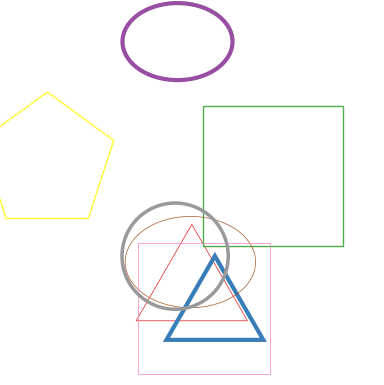[{"shape": "triangle", "thickness": 0.5, "radius": 0.83, "center": [0.498, 0.25]}, {"shape": "triangle", "thickness": 3, "radius": 0.73, "center": [0.558, 0.19]}, {"shape": "square", "thickness": 1, "radius": 0.91, "center": [0.709, 0.543]}, {"shape": "oval", "thickness": 3, "radius": 0.71, "center": [0.461, 0.892]}, {"shape": "pentagon", "thickness": 1, "radius": 0.91, "center": [0.123, 0.579]}, {"shape": "oval", "thickness": 0.5, "radius": 0.85, "center": [0.494, 0.319]}, {"shape": "square", "thickness": 0.5, "radius": 0.85, "center": [0.53, 0.199]}, {"shape": "circle", "thickness": 2.5, "radius": 0.69, "center": [0.455, 0.335]}]